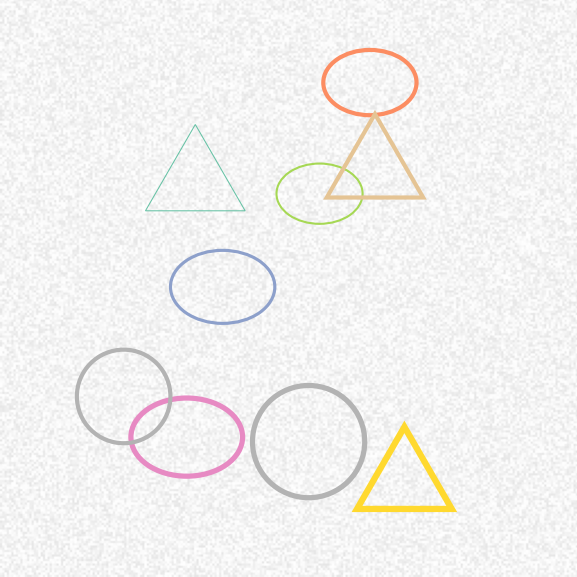[{"shape": "triangle", "thickness": 0.5, "radius": 0.5, "center": [0.338, 0.684]}, {"shape": "oval", "thickness": 2, "radius": 0.4, "center": [0.641, 0.856]}, {"shape": "oval", "thickness": 1.5, "radius": 0.45, "center": [0.386, 0.502]}, {"shape": "oval", "thickness": 2.5, "radius": 0.48, "center": [0.323, 0.242]}, {"shape": "oval", "thickness": 1, "radius": 0.37, "center": [0.553, 0.664]}, {"shape": "triangle", "thickness": 3, "radius": 0.47, "center": [0.7, 0.165]}, {"shape": "triangle", "thickness": 2, "radius": 0.48, "center": [0.649, 0.705]}, {"shape": "circle", "thickness": 2.5, "radius": 0.49, "center": [0.534, 0.234]}, {"shape": "circle", "thickness": 2, "radius": 0.41, "center": [0.214, 0.313]}]